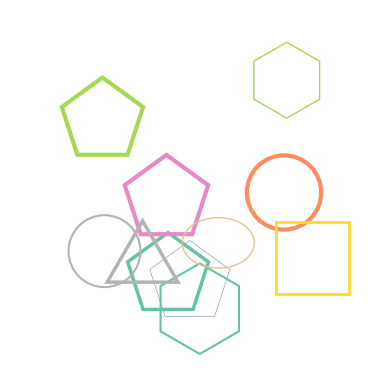[{"shape": "hexagon", "thickness": 1.5, "radius": 0.59, "center": [0.519, 0.198]}, {"shape": "pentagon", "thickness": 2.5, "radius": 0.55, "center": [0.437, 0.286]}, {"shape": "circle", "thickness": 3, "radius": 0.48, "center": [0.738, 0.5]}, {"shape": "pentagon", "thickness": 0.5, "radius": 0.55, "center": [0.493, 0.266]}, {"shape": "pentagon", "thickness": 3, "radius": 0.57, "center": [0.432, 0.484]}, {"shape": "hexagon", "thickness": 1, "radius": 0.49, "center": [0.745, 0.792]}, {"shape": "pentagon", "thickness": 3, "radius": 0.55, "center": [0.266, 0.688]}, {"shape": "square", "thickness": 2, "radius": 0.47, "center": [0.812, 0.329]}, {"shape": "oval", "thickness": 1, "radius": 0.47, "center": [0.567, 0.369]}, {"shape": "circle", "thickness": 1.5, "radius": 0.47, "center": [0.271, 0.348]}, {"shape": "triangle", "thickness": 2.5, "radius": 0.53, "center": [0.37, 0.32]}]